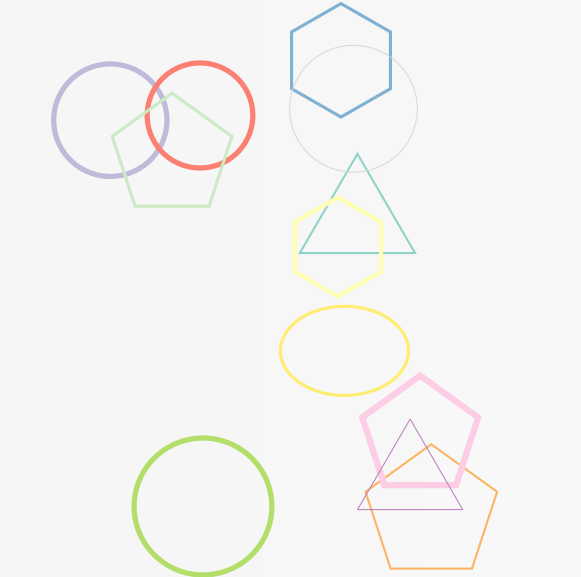[{"shape": "triangle", "thickness": 1, "radius": 0.57, "center": [0.615, 0.618]}, {"shape": "hexagon", "thickness": 2, "radius": 0.43, "center": [0.581, 0.572]}, {"shape": "circle", "thickness": 2.5, "radius": 0.49, "center": [0.19, 0.791]}, {"shape": "circle", "thickness": 2.5, "radius": 0.45, "center": [0.344, 0.799]}, {"shape": "hexagon", "thickness": 1.5, "radius": 0.49, "center": [0.587, 0.895]}, {"shape": "pentagon", "thickness": 1, "radius": 0.6, "center": [0.742, 0.111]}, {"shape": "circle", "thickness": 2.5, "radius": 0.59, "center": [0.349, 0.122]}, {"shape": "pentagon", "thickness": 3, "radius": 0.52, "center": [0.723, 0.244]}, {"shape": "circle", "thickness": 0.5, "radius": 0.55, "center": [0.608, 0.811]}, {"shape": "triangle", "thickness": 0.5, "radius": 0.52, "center": [0.706, 0.169]}, {"shape": "pentagon", "thickness": 1.5, "radius": 0.54, "center": [0.296, 0.729]}, {"shape": "oval", "thickness": 1.5, "radius": 0.55, "center": [0.593, 0.392]}]